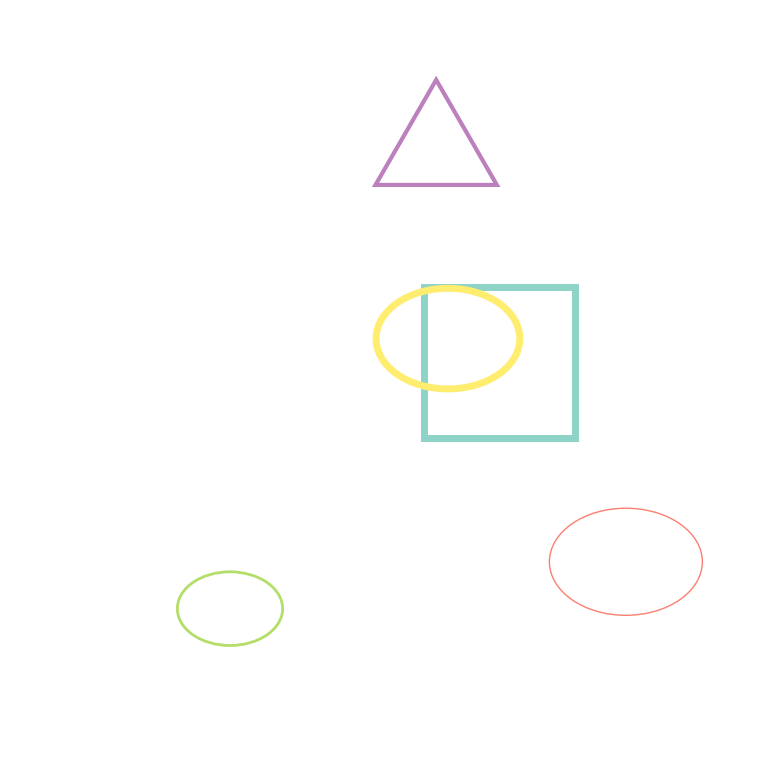[{"shape": "square", "thickness": 2.5, "radius": 0.49, "center": [0.649, 0.529]}, {"shape": "oval", "thickness": 0.5, "radius": 0.5, "center": [0.813, 0.27]}, {"shape": "oval", "thickness": 1, "radius": 0.34, "center": [0.299, 0.21]}, {"shape": "triangle", "thickness": 1.5, "radius": 0.45, "center": [0.566, 0.805]}, {"shape": "oval", "thickness": 2.5, "radius": 0.47, "center": [0.582, 0.56]}]